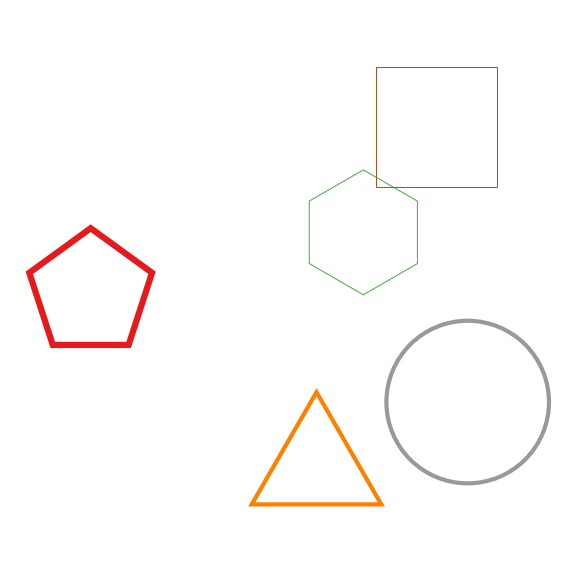[{"shape": "pentagon", "thickness": 3, "radius": 0.56, "center": [0.157, 0.492]}, {"shape": "hexagon", "thickness": 0.5, "radius": 0.54, "center": [0.629, 0.597]}, {"shape": "triangle", "thickness": 2, "radius": 0.65, "center": [0.548, 0.191]}, {"shape": "square", "thickness": 0.5, "radius": 0.52, "center": [0.756, 0.779]}, {"shape": "circle", "thickness": 2, "radius": 0.7, "center": [0.81, 0.303]}]